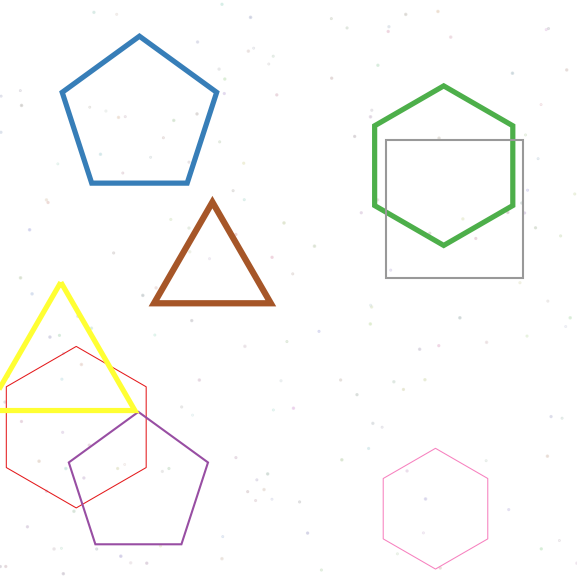[{"shape": "hexagon", "thickness": 0.5, "radius": 0.7, "center": [0.132, 0.259]}, {"shape": "pentagon", "thickness": 2.5, "radius": 0.7, "center": [0.241, 0.796]}, {"shape": "hexagon", "thickness": 2.5, "radius": 0.69, "center": [0.768, 0.712]}, {"shape": "pentagon", "thickness": 1, "radius": 0.63, "center": [0.24, 0.159]}, {"shape": "triangle", "thickness": 2.5, "radius": 0.74, "center": [0.105, 0.362]}, {"shape": "triangle", "thickness": 3, "radius": 0.58, "center": [0.368, 0.532]}, {"shape": "hexagon", "thickness": 0.5, "radius": 0.52, "center": [0.754, 0.118]}, {"shape": "square", "thickness": 1, "radius": 0.6, "center": [0.787, 0.637]}]